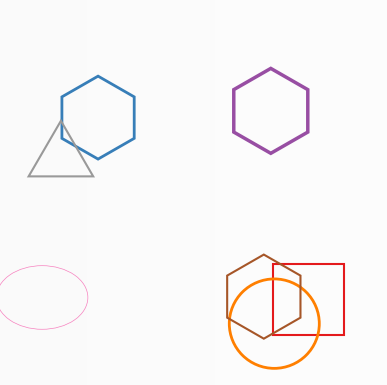[{"shape": "square", "thickness": 1.5, "radius": 0.46, "center": [0.796, 0.222]}, {"shape": "hexagon", "thickness": 2, "radius": 0.54, "center": [0.253, 0.695]}, {"shape": "hexagon", "thickness": 2.5, "radius": 0.55, "center": [0.699, 0.712]}, {"shape": "circle", "thickness": 2, "radius": 0.58, "center": [0.708, 0.159]}, {"shape": "hexagon", "thickness": 1.5, "radius": 0.55, "center": [0.681, 0.23]}, {"shape": "oval", "thickness": 0.5, "radius": 0.59, "center": [0.109, 0.227]}, {"shape": "triangle", "thickness": 1.5, "radius": 0.48, "center": [0.157, 0.59]}]